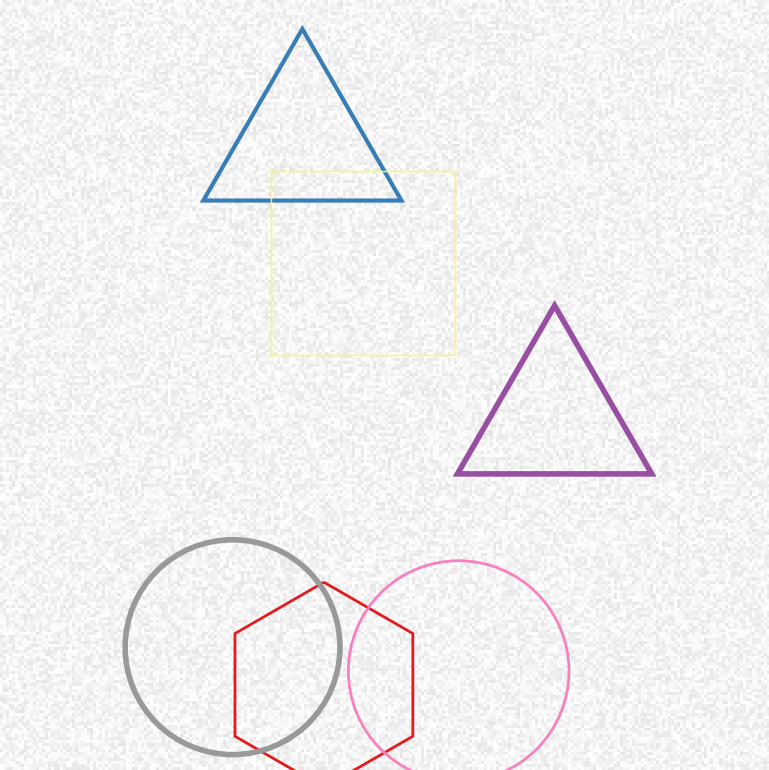[{"shape": "hexagon", "thickness": 1, "radius": 0.67, "center": [0.421, 0.111]}, {"shape": "triangle", "thickness": 1.5, "radius": 0.74, "center": [0.393, 0.814]}, {"shape": "triangle", "thickness": 2, "radius": 0.73, "center": [0.72, 0.457]}, {"shape": "square", "thickness": 0.5, "radius": 0.6, "center": [0.472, 0.659]}, {"shape": "circle", "thickness": 1, "radius": 0.72, "center": [0.596, 0.128]}, {"shape": "circle", "thickness": 2, "radius": 0.7, "center": [0.302, 0.16]}]